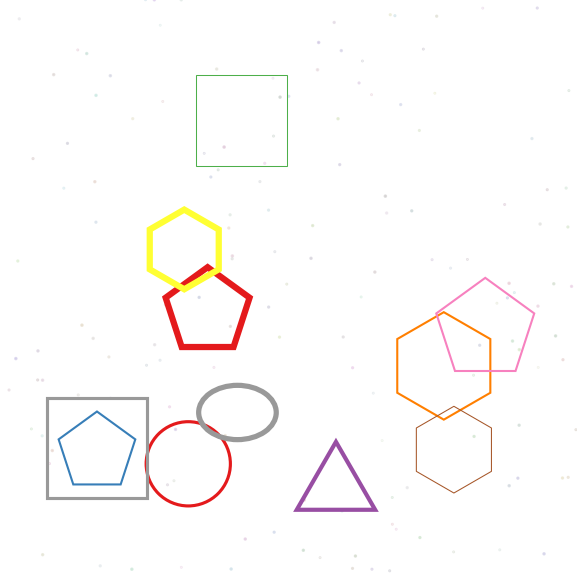[{"shape": "pentagon", "thickness": 3, "radius": 0.38, "center": [0.359, 0.46]}, {"shape": "circle", "thickness": 1.5, "radius": 0.36, "center": [0.326, 0.196]}, {"shape": "pentagon", "thickness": 1, "radius": 0.35, "center": [0.168, 0.217]}, {"shape": "square", "thickness": 0.5, "radius": 0.39, "center": [0.418, 0.79]}, {"shape": "triangle", "thickness": 2, "radius": 0.39, "center": [0.582, 0.156]}, {"shape": "hexagon", "thickness": 1, "radius": 0.47, "center": [0.768, 0.366]}, {"shape": "hexagon", "thickness": 3, "radius": 0.34, "center": [0.319, 0.567]}, {"shape": "hexagon", "thickness": 0.5, "radius": 0.38, "center": [0.786, 0.22]}, {"shape": "pentagon", "thickness": 1, "radius": 0.45, "center": [0.84, 0.429]}, {"shape": "oval", "thickness": 2.5, "radius": 0.34, "center": [0.411, 0.285]}, {"shape": "square", "thickness": 1.5, "radius": 0.43, "center": [0.167, 0.223]}]